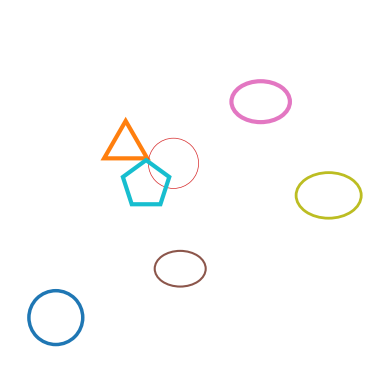[{"shape": "circle", "thickness": 2.5, "radius": 0.35, "center": [0.145, 0.175]}, {"shape": "triangle", "thickness": 3, "radius": 0.32, "center": [0.326, 0.621]}, {"shape": "circle", "thickness": 0.5, "radius": 0.33, "center": [0.451, 0.576]}, {"shape": "oval", "thickness": 1.5, "radius": 0.33, "center": [0.468, 0.302]}, {"shape": "oval", "thickness": 3, "radius": 0.38, "center": [0.677, 0.736]}, {"shape": "oval", "thickness": 2, "radius": 0.42, "center": [0.854, 0.492]}, {"shape": "pentagon", "thickness": 3, "radius": 0.32, "center": [0.379, 0.521]}]